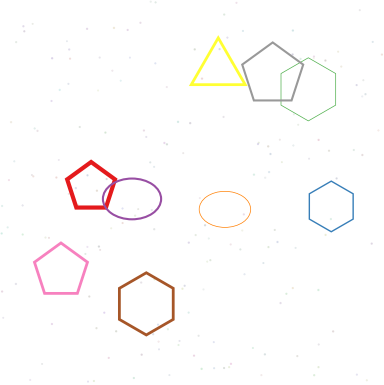[{"shape": "pentagon", "thickness": 3, "radius": 0.33, "center": [0.237, 0.514]}, {"shape": "hexagon", "thickness": 1, "radius": 0.33, "center": [0.86, 0.464]}, {"shape": "hexagon", "thickness": 0.5, "radius": 0.41, "center": [0.801, 0.768]}, {"shape": "oval", "thickness": 1.5, "radius": 0.38, "center": [0.343, 0.483]}, {"shape": "oval", "thickness": 0.5, "radius": 0.33, "center": [0.584, 0.456]}, {"shape": "triangle", "thickness": 2, "radius": 0.4, "center": [0.567, 0.821]}, {"shape": "hexagon", "thickness": 2, "radius": 0.4, "center": [0.38, 0.211]}, {"shape": "pentagon", "thickness": 2, "radius": 0.36, "center": [0.158, 0.297]}, {"shape": "pentagon", "thickness": 1.5, "radius": 0.42, "center": [0.708, 0.806]}]